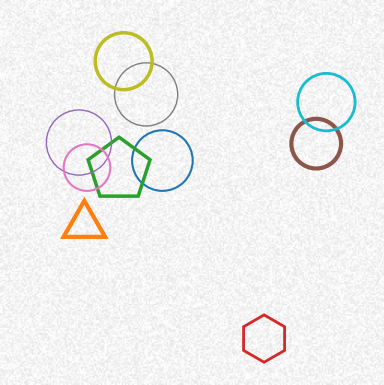[{"shape": "circle", "thickness": 1.5, "radius": 0.39, "center": [0.422, 0.583]}, {"shape": "triangle", "thickness": 3, "radius": 0.31, "center": [0.219, 0.416]}, {"shape": "pentagon", "thickness": 2.5, "radius": 0.42, "center": [0.309, 0.559]}, {"shape": "hexagon", "thickness": 2, "radius": 0.31, "center": [0.686, 0.121]}, {"shape": "circle", "thickness": 1, "radius": 0.42, "center": [0.205, 0.63]}, {"shape": "circle", "thickness": 3, "radius": 0.32, "center": [0.821, 0.627]}, {"shape": "circle", "thickness": 1.5, "radius": 0.3, "center": [0.226, 0.565]}, {"shape": "circle", "thickness": 1, "radius": 0.41, "center": [0.38, 0.755]}, {"shape": "circle", "thickness": 2.5, "radius": 0.37, "center": [0.321, 0.841]}, {"shape": "circle", "thickness": 2, "radius": 0.37, "center": [0.848, 0.735]}]